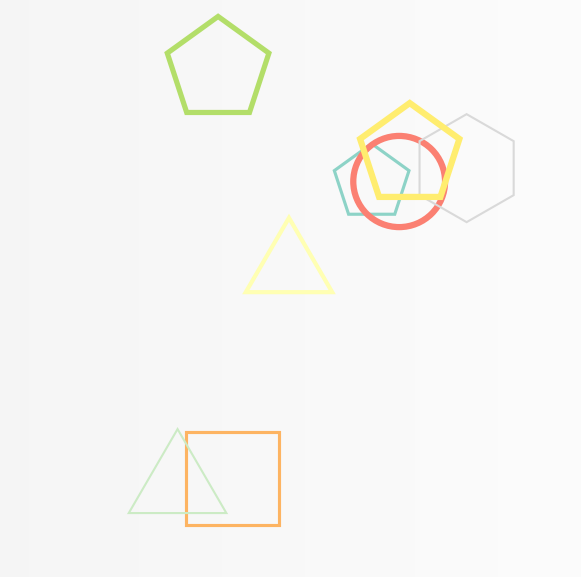[{"shape": "pentagon", "thickness": 1.5, "radius": 0.34, "center": [0.639, 0.683]}, {"shape": "triangle", "thickness": 2, "radius": 0.43, "center": [0.497, 0.536]}, {"shape": "circle", "thickness": 3, "radius": 0.39, "center": [0.687, 0.685]}, {"shape": "square", "thickness": 1.5, "radius": 0.4, "center": [0.4, 0.171]}, {"shape": "pentagon", "thickness": 2.5, "radius": 0.46, "center": [0.375, 0.879]}, {"shape": "hexagon", "thickness": 1, "radius": 0.47, "center": [0.803, 0.708]}, {"shape": "triangle", "thickness": 1, "radius": 0.48, "center": [0.305, 0.159]}, {"shape": "pentagon", "thickness": 3, "radius": 0.45, "center": [0.705, 0.731]}]